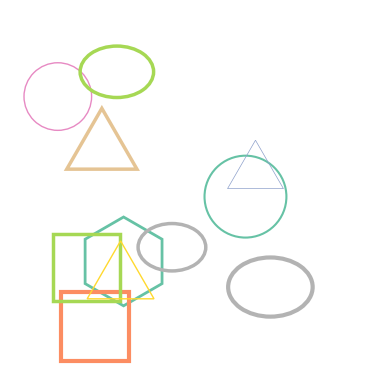[{"shape": "hexagon", "thickness": 2, "radius": 0.58, "center": [0.321, 0.321]}, {"shape": "circle", "thickness": 1.5, "radius": 0.53, "center": [0.638, 0.489]}, {"shape": "square", "thickness": 3, "radius": 0.44, "center": [0.247, 0.151]}, {"shape": "triangle", "thickness": 0.5, "radius": 0.42, "center": [0.664, 0.552]}, {"shape": "circle", "thickness": 1, "radius": 0.44, "center": [0.15, 0.749]}, {"shape": "oval", "thickness": 2.5, "radius": 0.48, "center": [0.304, 0.814]}, {"shape": "square", "thickness": 2.5, "radius": 0.43, "center": [0.226, 0.306]}, {"shape": "triangle", "thickness": 1, "radius": 0.5, "center": [0.313, 0.274]}, {"shape": "triangle", "thickness": 2.5, "radius": 0.53, "center": [0.265, 0.613]}, {"shape": "oval", "thickness": 2.5, "radius": 0.44, "center": [0.447, 0.358]}, {"shape": "oval", "thickness": 3, "radius": 0.55, "center": [0.702, 0.254]}]